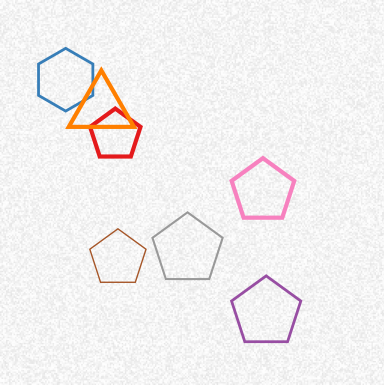[{"shape": "pentagon", "thickness": 3, "radius": 0.34, "center": [0.299, 0.649]}, {"shape": "hexagon", "thickness": 2, "radius": 0.41, "center": [0.171, 0.793]}, {"shape": "pentagon", "thickness": 2, "radius": 0.47, "center": [0.691, 0.189]}, {"shape": "triangle", "thickness": 3, "radius": 0.49, "center": [0.263, 0.719]}, {"shape": "pentagon", "thickness": 1, "radius": 0.38, "center": [0.306, 0.329]}, {"shape": "pentagon", "thickness": 3, "radius": 0.43, "center": [0.683, 0.504]}, {"shape": "pentagon", "thickness": 1.5, "radius": 0.48, "center": [0.487, 0.353]}]